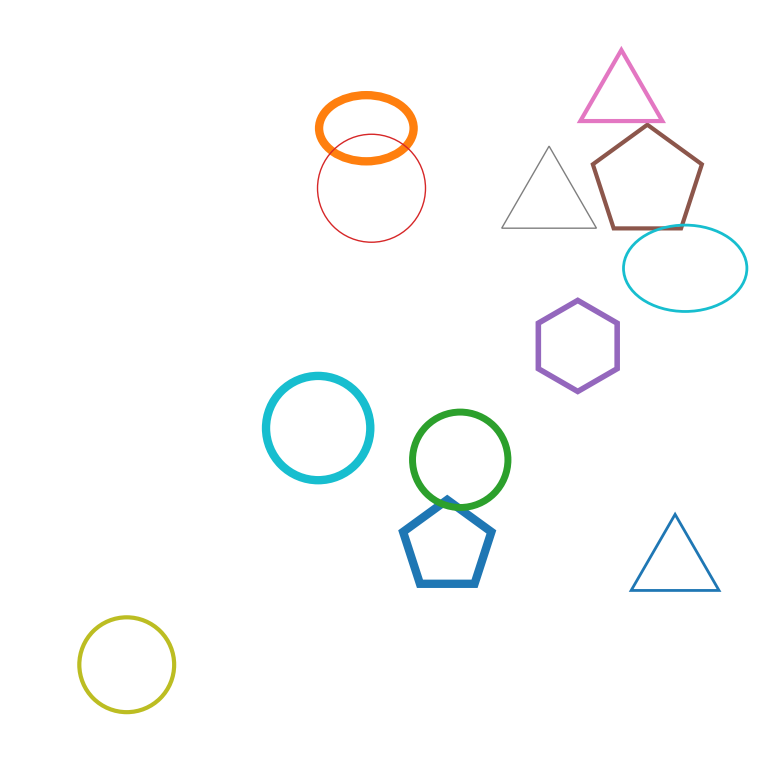[{"shape": "pentagon", "thickness": 3, "radius": 0.3, "center": [0.581, 0.291]}, {"shape": "triangle", "thickness": 1, "radius": 0.33, "center": [0.877, 0.266]}, {"shape": "oval", "thickness": 3, "radius": 0.31, "center": [0.476, 0.833]}, {"shape": "circle", "thickness": 2.5, "radius": 0.31, "center": [0.598, 0.403]}, {"shape": "circle", "thickness": 0.5, "radius": 0.35, "center": [0.482, 0.756]}, {"shape": "hexagon", "thickness": 2, "radius": 0.3, "center": [0.75, 0.551]}, {"shape": "pentagon", "thickness": 1.5, "radius": 0.37, "center": [0.841, 0.764]}, {"shape": "triangle", "thickness": 1.5, "radius": 0.31, "center": [0.807, 0.874]}, {"shape": "triangle", "thickness": 0.5, "radius": 0.36, "center": [0.713, 0.739]}, {"shape": "circle", "thickness": 1.5, "radius": 0.31, "center": [0.165, 0.137]}, {"shape": "oval", "thickness": 1, "radius": 0.4, "center": [0.89, 0.652]}, {"shape": "circle", "thickness": 3, "radius": 0.34, "center": [0.413, 0.444]}]